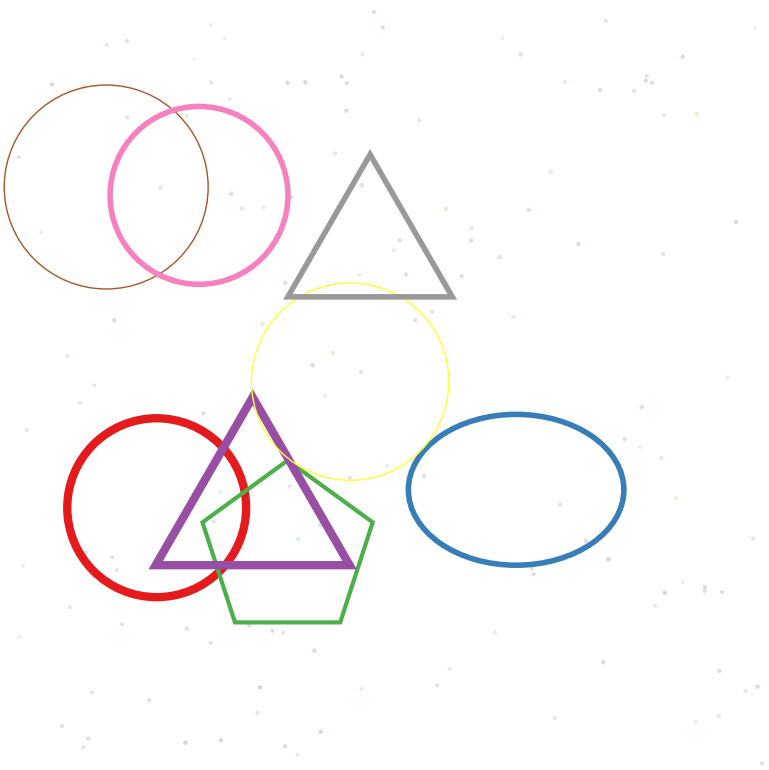[{"shape": "circle", "thickness": 3, "radius": 0.58, "center": [0.204, 0.341]}, {"shape": "oval", "thickness": 2, "radius": 0.7, "center": [0.67, 0.364]}, {"shape": "pentagon", "thickness": 1.5, "radius": 0.58, "center": [0.373, 0.286]}, {"shape": "triangle", "thickness": 3, "radius": 0.73, "center": [0.328, 0.339]}, {"shape": "circle", "thickness": 0.5, "radius": 0.64, "center": [0.455, 0.504]}, {"shape": "circle", "thickness": 0.5, "radius": 0.66, "center": [0.138, 0.757]}, {"shape": "circle", "thickness": 2, "radius": 0.58, "center": [0.258, 0.746]}, {"shape": "triangle", "thickness": 2, "radius": 0.62, "center": [0.481, 0.676]}]